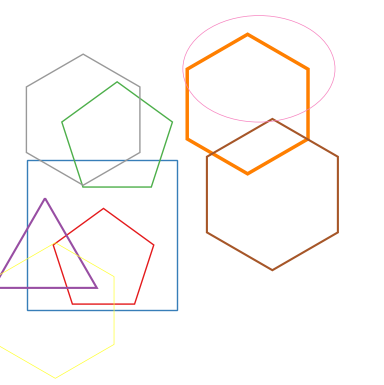[{"shape": "pentagon", "thickness": 1, "radius": 0.69, "center": [0.269, 0.321]}, {"shape": "square", "thickness": 1, "radius": 0.97, "center": [0.264, 0.39]}, {"shape": "pentagon", "thickness": 1, "radius": 0.76, "center": [0.304, 0.636]}, {"shape": "triangle", "thickness": 1.5, "radius": 0.78, "center": [0.117, 0.33]}, {"shape": "hexagon", "thickness": 2.5, "radius": 0.91, "center": [0.643, 0.73]}, {"shape": "hexagon", "thickness": 0.5, "radius": 0.88, "center": [0.144, 0.193]}, {"shape": "hexagon", "thickness": 1.5, "radius": 0.98, "center": [0.708, 0.495]}, {"shape": "oval", "thickness": 0.5, "radius": 0.99, "center": [0.673, 0.821]}, {"shape": "hexagon", "thickness": 1, "radius": 0.85, "center": [0.216, 0.689]}]